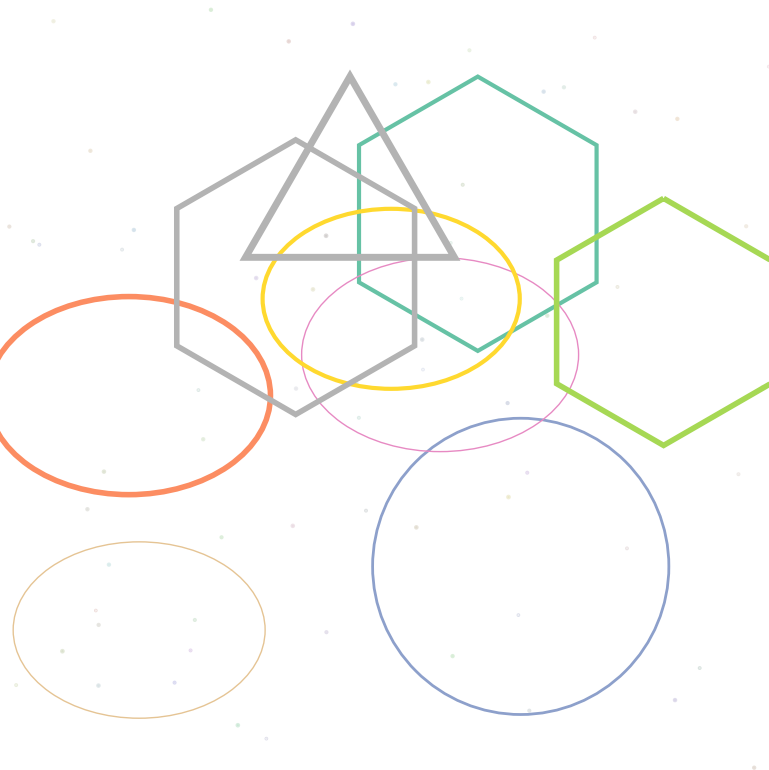[{"shape": "hexagon", "thickness": 1.5, "radius": 0.89, "center": [0.621, 0.722]}, {"shape": "oval", "thickness": 2, "radius": 0.92, "center": [0.168, 0.486]}, {"shape": "circle", "thickness": 1, "radius": 0.96, "center": [0.676, 0.264]}, {"shape": "oval", "thickness": 0.5, "radius": 0.9, "center": [0.572, 0.539]}, {"shape": "hexagon", "thickness": 2, "radius": 0.8, "center": [0.862, 0.582]}, {"shape": "oval", "thickness": 1.5, "radius": 0.83, "center": [0.508, 0.612]}, {"shape": "oval", "thickness": 0.5, "radius": 0.82, "center": [0.181, 0.182]}, {"shape": "hexagon", "thickness": 2, "radius": 0.89, "center": [0.384, 0.64]}, {"shape": "triangle", "thickness": 2.5, "radius": 0.78, "center": [0.455, 0.744]}]